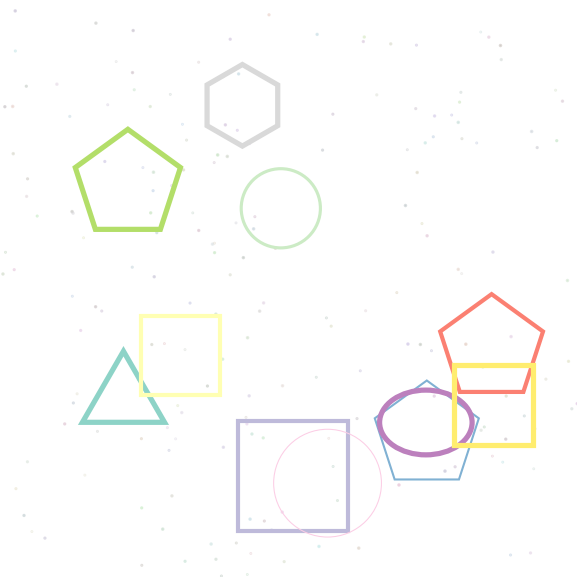[{"shape": "triangle", "thickness": 2.5, "radius": 0.41, "center": [0.214, 0.309]}, {"shape": "square", "thickness": 2, "radius": 0.34, "center": [0.313, 0.383]}, {"shape": "square", "thickness": 2, "radius": 0.48, "center": [0.508, 0.174]}, {"shape": "pentagon", "thickness": 2, "radius": 0.47, "center": [0.851, 0.396]}, {"shape": "pentagon", "thickness": 1, "radius": 0.47, "center": [0.739, 0.246]}, {"shape": "pentagon", "thickness": 2.5, "radius": 0.48, "center": [0.221, 0.679]}, {"shape": "circle", "thickness": 0.5, "radius": 0.47, "center": [0.567, 0.163]}, {"shape": "hexagon", "thickness": 2.5, "radius": 0.35, "center": [0.42, 0.817]}, {"shape": "oval", "thickness": 2.5, "radius": 0.4, "center": [0.737, 0.268]}, {"shape": "circle", "thickness": 1.5, "radius": 0.34, "center": [0.486, 0.638]}, {"shape": "square", "thickness": 2.5, "radius": 0.34, "center": [0.854, 0.298]}]